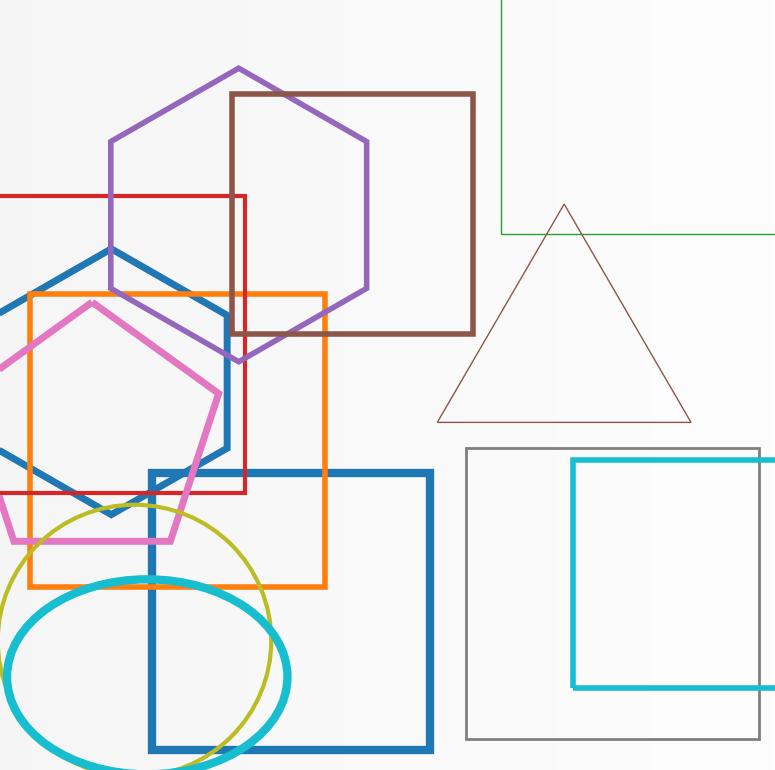[{"shape": "square", "thickness": 3, "radius": 0.9, "center": [0.375, 0.206]}, {"shape": "hexagon", "thickness": 2.5, "radius": 0.86, "center": [0.144, 0.504]}, {"shape": "square", "thickness": 2, "radius": 0.95, "center": [0.229, 0.428]}, {"shape": "square", "thickness": 0.5, "radius": 0.96, "center": [0.839, 0.888]}, {"shape": "square", "thickness": 1.5, "radius": 0.96, "center": [0.123, 0.553]}, {"shape": "hexagon", "thickness": 2, "radius": 0.95, "center": [0.308, 0.721]}, {"shape": "triangle", "thickness": 0.5, "radius": 0.95, "center": [0.728, 0.546]}, {"shape": "square", "thickness": 2, "radius": 0.78, "center": [0.455, 0.722]}, {"shape": "pentagon", "thickness": 2.5, "radius": 0.86, "center": [0.119, 0.436]}, {"shape": "square", "thickness": 1, "radius": 0.94, "center": [0.791, 0.229]}, {"shape": "circle", "thickness": 1.5, "radius": 0.88, "center": [0.174, 0.168]}, {"shape": "square", "thickness": 2, "radius": 0.74, "center": [0.888, 0.255]}, {"shape": "oval", "thickness": 3, "radius": 0.9, "center": [0.19, 0.121]}]